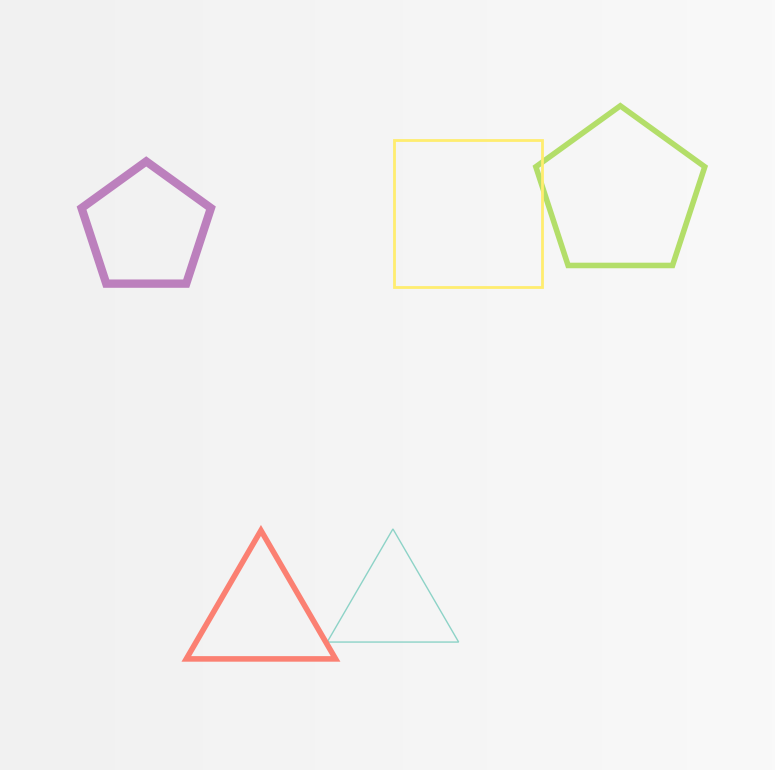[{"shape": "triangle", "thickness": 0.5, "radius": 0.49, "center": [0.507, 0.215]}, {"shape": "triangle", "thickness": 2, "radius": 0.56, "center": [0.337, 0.2]}, {"shape": "pentagon", "thickness": 2, "radius": 0.57, "center": [0.8, 0.748]}, {"shape": "pentagon", "thickness": 3, "radius": 0.44, "center": [0.189, 0.703]}, {"shape": "square", "thickness": 1, "radius": 0.48, "center": [0.604, 0.723]}]